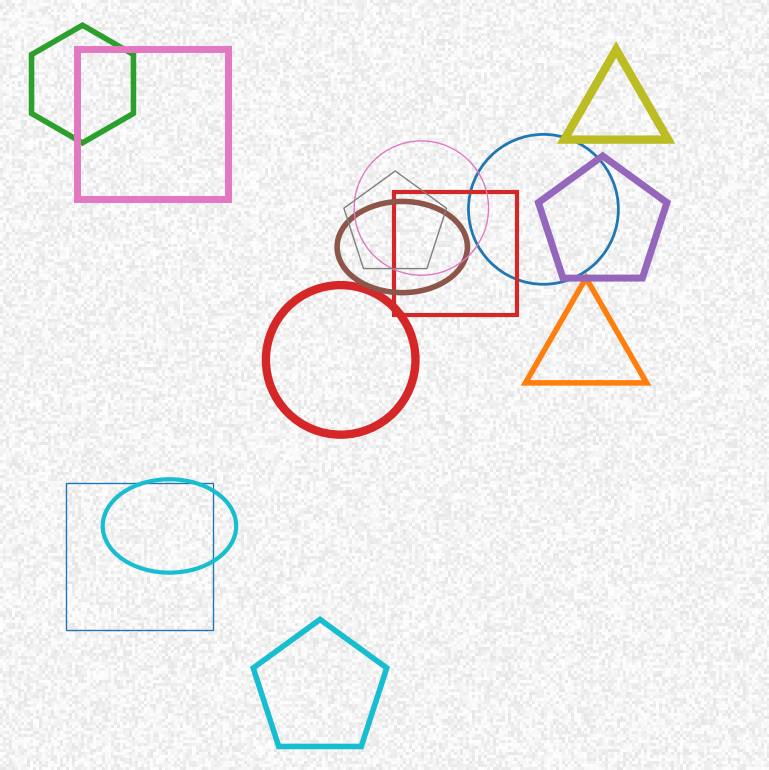[{"shape": "circle", "thickness": 1, "radius": 0.49, "center": [0.706, 0.728]}, {"shape": "square", "thickness": 0.5, "radius": 0.48, "center": [0.181, 0.277]}, {"shape": "triangle", "thickness": 2, "radius": 0.45, "center": [0.761, 0.548]}, {"shape": "hexagon", "thickness": 2, "radius": 0.38, "center": [0.107, 0.891]}, {"shape": "circle", "thickness": 3, "radius": 0.49, "center": [0.442, 0.533]}, {"shape": "square", "thickness": 1.5, "radius": 0.4, "center": [0.591, 0.671]}, {"shape": "pentagon", "thickness": 2.5, "radius": 0.44, "center": [0.783, 0.71]}, {"shape": "oval", "thickness": 2, "radius": 0.42, "center": [0.522, 0.679]}, {"shape": "circle", "thickness": 0.5, "radius": 0.44, "center": [0.547, 0.73]}, {"shape": "square", "thickness": 2.5, "radius": 0.49, "center": [0.198, 0.839]}, {"shape": "pentagon", "thickness": 0.5, "radius": 0.35, "center": [0.513, 0.708]}, {"shape": "triangle", "thickness": 3, "radius": 0.39, "center": [0.8, 0.858]}, {"shape": "oval", "thickness": 1.5, "radius": 0.43, "center": [0.22, 0.317]}, {"shape": "pentagon", "thickness": 2, "radius": 0.46, "center": [0.416, 0.104]}]